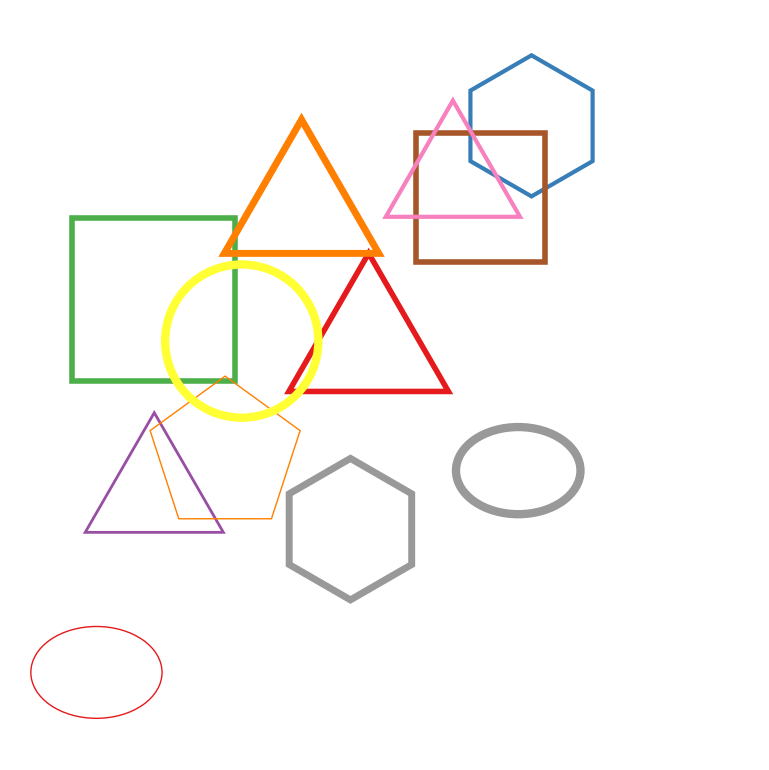[{"shape": "oval", "thickness": 0.5, "radius": 0.43, "center": [0.125, 0.127]}, {"shape": "triangle", "thickness": 2, "radius": 0.6, "center": [0.479, 0.551]}, {"shape": "hexagon", "thickness": 1.5, "radius": 0.46, "center": [0.69, 0.837]}, {"shape": "square", "thickness": 2, "radius": 0.53, "center": [0.199, 0.611]}, {"shape": "triangle", "thickness": 1, "radius": 0.52, "center": [0.2, 0.36]}, {"shape": "triangle", "thickness": 2.5, "radius": 0.58, "center": [0.392, 0.729]}, {"shape": "pentagon", "thickness": 0.5, "radius": 0.51, "center": [0.292, 0.409]}, {"shape": "circle", "thickness": 3, "radius": 0.5, "center": [0.314, 0.557]}, {"shape": "square", "thickness": 2, "radius": 0.42, "center": [0.624, 0.743]}, {"shape": "triangle", "thickness": 1.5, "radius": 0.5, "center": [0.588, 0.769]}, {"shape": "hexagon", "thickness": 2.5, "radius": 0.46, "center": [0.455, 0.313]}, {"shape": "oval", "thickness": 3, "radius": 0.4, "center": [0.673, 0.389]}]